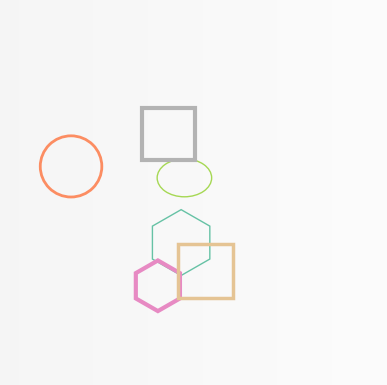[{"shape": "hexagon", "thickness": 1, "radius": 0.43, "center": [0.467, 0.37]}, {"shape": "circle", "thickness": 2, "radius": 0.4, "center": [0.183, 0.568]}, {"shape": "hexagon", "thickness": 3, "radius": 0.33, "center": [0.407, 0.258]}, {"shape": "oval", "thickness": 1, "radius": 0.35, "center": [0.476, 0.538]}, {"shape": "square", "thickness": 2.5, "radius": 0.35, "center": [0.531, 0.296]}, {"shape": "square", "thickness": 3, "radius": 0.34, "center": [0.435, 0.653]}]